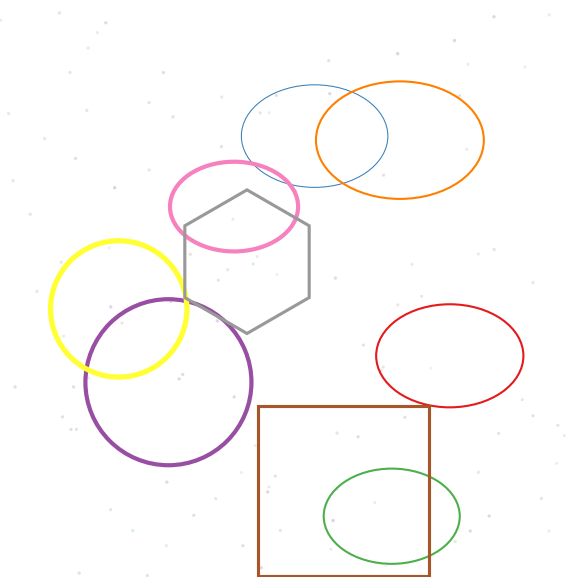[{"shape": "oval", "thickness": 1, "radius": 0.64, "center": [0.779, 0.383]}, {"shape": "oval", "thickness": 0.5, "radius": 0.63, "center": [0.545, 0.763]}, {"shape": "oval", "thickness": 1, "radius": 0.59, "center": [0.678, 0.105]}, {"shape": "circle", "thickness": 2, "radius": 0.72, "center": [0.292, 0.337]}, {"shape": "oval", "thickness": 1, "radius": 0.73, "center": [0.692, 0.756]}, {"shape": "circle", "thickness": 2.5, "radius": 0.59, "center": [0.206, 0.464]}, {"shape": "square", "thickness": 1.5, "radius": 0.74, "center": [0.595, 0.149]}, {"shape": "oval", "thickness": 2, "radius": 0.55, "center": [0.405, 0.641]}, {"shape": "hexagon", "thickness": 1.5, "radius": 0.62, "center": [0.428, 0.546]}]